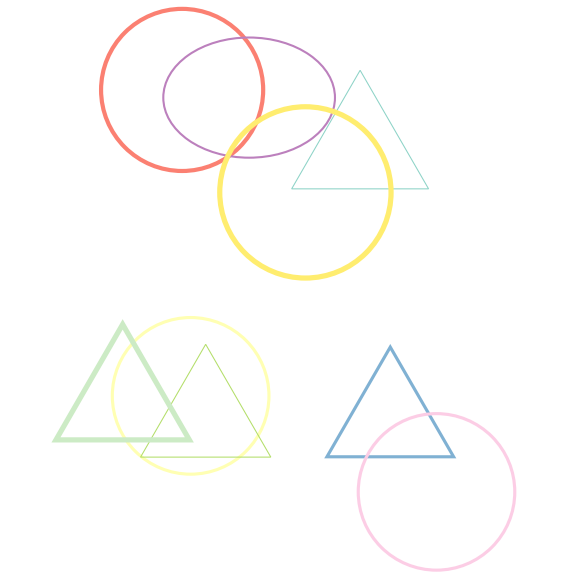[{"shape": "triangle", "thickness": 0.5, "radius": 0.68, "center": [0.624, 0.741]}, {"shape": "circle", "thickness": 1.5, "radius": 0.68, "center": [0.33, 0.314]}, {"shape": "circle", "thickness": 2, "radius": 0.7, "center": [0.315, 0.843]}, {"shape": "triangle", "thickness": 1.5, "radius": 0.63, "center": [0.676, 0.271]}, {"shape": "triangle", "thickness": 0.5, "radius": 0.65, "center": [0.356, 0.273]}, {"shape": "circle", "thickness": 1.5, "radius": 0.68, "center": [0.756, 0.147]}, {"shape": "oval", "thickness": 1, "radius": 0.74, "center": [0.431, 0.83]}, {"shape": "triangle", "thickness": 2.5, "radius": 0.67, "center": [0.212, 0.304]}, {"shape": "circle", "thickness": 2.5, "radius": 0.74, "center": [0.529, 0.666]}]